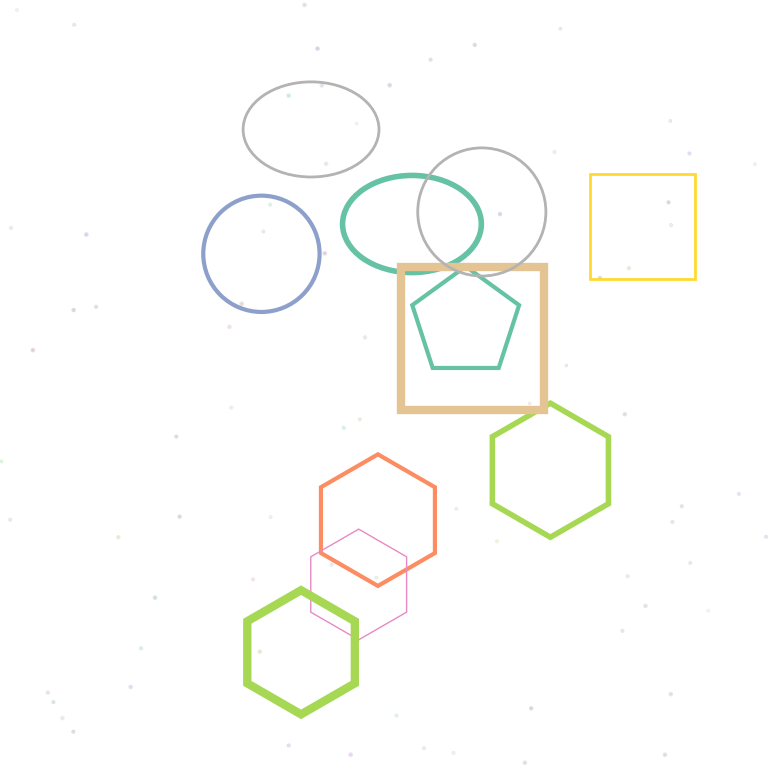[{"shape": "oval", "thickness": 2, "radius": 0.45, "center": [0.535, 0.709]}, {"shape": "pentagon", "thickness": 1.5, "radius": 0.36, "center": [0.605, 0.581]}, {"shape": "hexagon", "thickness": 1.5, "radius": 0.43, "center": [0.491, 0.324]}, {"shape": "circle", "thickness": 1.5, "radius": 0.38, "center": [0.339, 0.67]}, {"shape": "hexagon", "thickness": 0.5, "radius": 0.36, "center": [0.466, 0.241]}, {"shape": "hexagon", "thickness": 2, "radius": 0.44, "center": [0.715, 0.389]}, {"shape": "hexagon", "thickness": 3, "radius": 0.4, "center": [0.391, 0.153]}, {"shape": "square", "thickness": 1, "radius": 0.34, "center": [0.835, 0.706]}, {"shape": "square", "thickness": 3, "radius": 0.46, "center": [0.614, 0.56]}, {"shape": "oval", "thickness": 1, "radius": 0.44, "center": [0.404, 0.832]}, {"shape": "circle", "thickness": 1, "radius": 0.42, "center": [0.626, 0.725]}]